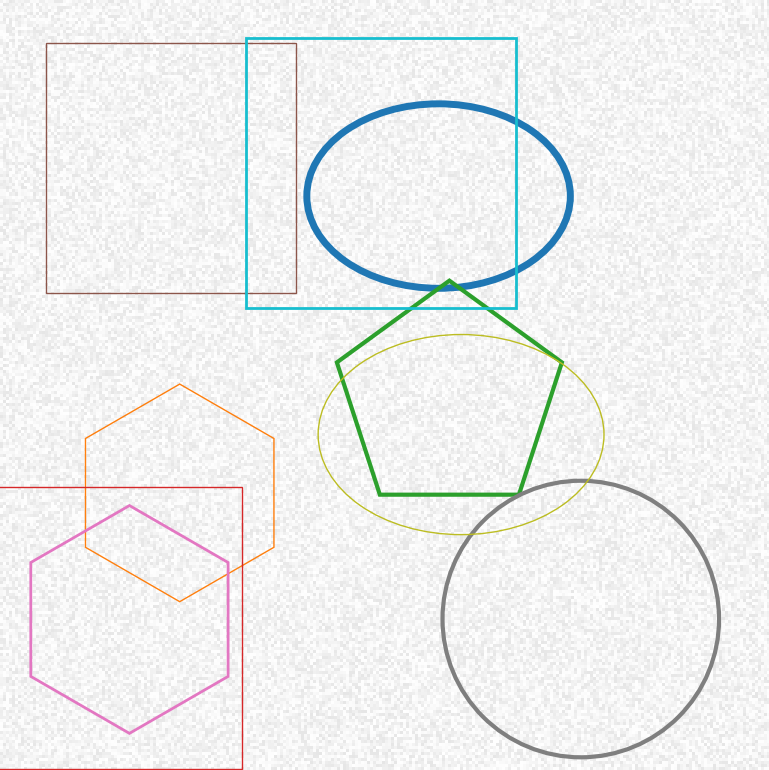[{"shape": "oval", "thickness": 2.5, "radius": 0.86, "center": [0.57, 0.745]}, {"shape": "hexagon", "thickness": 0.5, "radius": 0.71, "center": [0.233, 0.36]}, {"shape": "pentagon", "thickness": 1.5, "radius": 0.77, "center": [0.584, 0.482]}, {"shape": "square", "thickness": 0.5, "radius": 0.91, "center": [0.132, 0.184]}, {"shape": "square", "thickness": 0.5, "radius": 0.81, "center": [0.222, 0.782]}, {"shape": "hexagon", "thickness": 1, "radius": 0.74, "center": [0.168, 0.196]}, {"shape": "circle", "thickness": 1.5, "radius": 0.9, "center": [0.754, 0.196]}, {"shape": "oval", "thickness": 0.5, "radius": 0.93, "center": [0.599, 0.436]}, {"shape": "square", "thickness": 1, "radius": 0.88, "center": [0.495, 0.776]}]